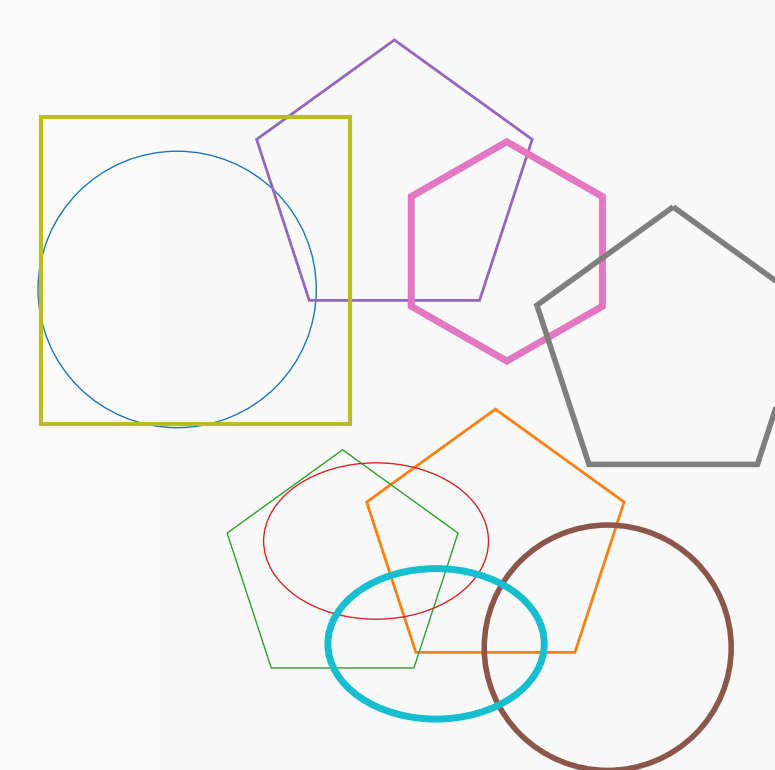[{"shape": "circle", "thickness": 0.5, "radius": 0.9, "center": [0.229, 0.624]}, {"shape": "pentagon", "thickness": 1, "radius": 0.87, "center": [0.639, 0.294]}, {"shape": "pentagon", "thickness": 0.5, "radius": 0.78, "center": [0.442, 0.259]}, {"shape": "oval", "thickness": 0.5, "radius": 0.73, "center": [0.485, 0.297]}, {"shape": "pentagon", "thickness": 1, "radius": 0.93, "center": [0.509, 0.761]}, {"shape": "circle", "thickness": 2, "radius": 0.8, "center": [0.784, 0.159]}, {"shape": "hexagon", "thickness": 2.5, "radius": 0.71, "center": [0.654, 0.673]}, {"shape": "pentagon", "thickness": 2, "radius": 0.92, "center": [0.869, 0.546]}, {"shape": "square", "thickness": 1.5, "radius": 1.0, "center": [0.252, 0.649]}, {"shape": "oval", "thickness": 2.5, "radius": 0.7, "center": [0.563, 0.164]}]